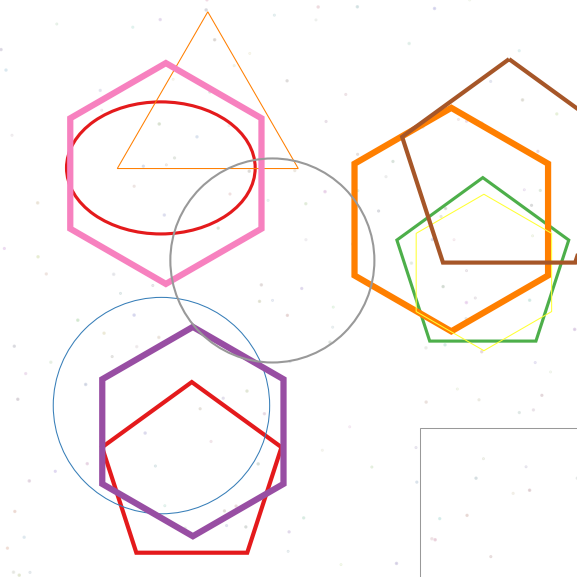[{"shape": "pentagon", "thickness": 2, "radius": 0.82, "center": [0.332, 0.174]}, {"shape": "oval", "thickness": 1.5, "radius": 0.82, "center": [0.279, 0.708]}, {"shape": "circle", "thickness": 0.5, "radius": 0.94, "center": [0.28, 0.297]}, {"shape": "pentagon", "thickness": 1.5, "radius": 0.78, "center": [0.836, 0.535]}, {"shape": "hexagon", "thickness": 3, "radius": 0.91, "center": [0.334, 0.252]}, {"shape": "triangle", "thickness": 0.5, "radius": 0.9, "center": [0.36, 0.798]}, {"shape": "hexagon", "thickness": 3, "radius": 0.97, "center": [0.781, 0.619]}, {"shape": "hexagon", "thickness": 0.5, "radius": 0.68, "center": [0.838, 0.527]}, {"shape": "pentagon", "thickness": 2, "radius": 0.97, "center": [0.882, 0.702]}, {"shape": "hexagon", "thickness": 3, "radius": 0.96, "center": [0.287, 0.699]}, {"shape": "square", "thickness": 0.5, "radius": 0.77, "center": [0.881, 0.105]}, {"shape": "circle", "thickness": 1, "radius": 0.88, "center": [0.472, 0.548]}]